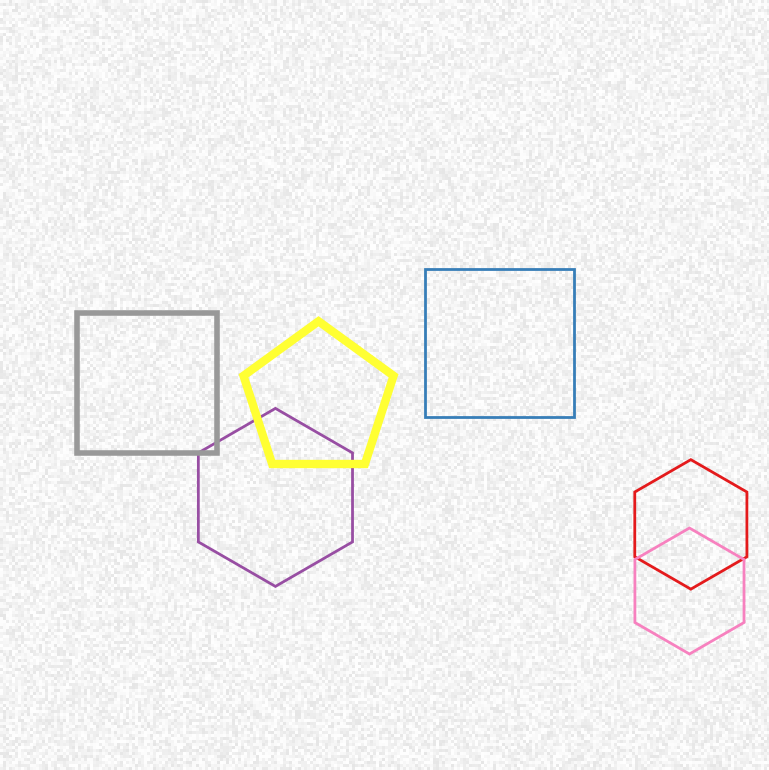[{"shape": "hexagon", "thickness": 1, "radius": 0.42, "center": [0.897, 0.319]}, {"shape": "square", "thickness": 1, "radius": 0.48, "center": [0.649, 0.555]}, {"shape": "hexagon", "thickness": 1, "radius": 0.58, "center": [0.358, 0.354]}, {"shape": "pentagon", "thickness": 3, "radius": 0.51, "center": [0.414, 0.48]}, {"shape": "hexagon", "thickness": 1, "radius": 0.41, "center": [0.895, 0.232]}, {"shape": "square", "thickness": 2, "radius": 0.46, "center": [0.191, 0.503]}]